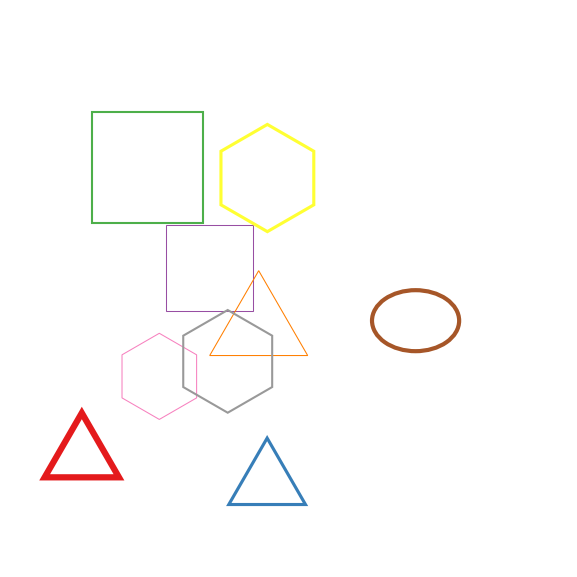[{"shape": "triangle", "thickness": 3, "radius": 0.37, "center": [0.142, 0.21]}, {"shape": "triangle", "thickness": 1.5, "radius": 0.38, "center": [0.463, 0.164]}, {"shape": "square", "thickness": 1, "radius": 0.48, "center": [0.255, 0.709]}, {"shape": "square", "thickness": 0.5, "radius": 0.37, "center": [0.363, 0.535]}, {"shape": "triangle", "thickness": 0.5, "radius": 0.49, "center": [0.448, 0.432]}, {"shape": "hexagon", "thickness": 1.5, "radius": 0.46, "center": [0.463, 0.691]}, {"shape": "oval", "thickness": 2, "radius": 0.38, "center": [0.72, 0.444]}, {"shape": "hexagon", "thickness": 0.5, "radius": 0.37, "center": [0.276, 0.347]}, {"shape": "hexagon", "thickness": 1, "radius": 0.44, "center": [0.394, 0.373]}]